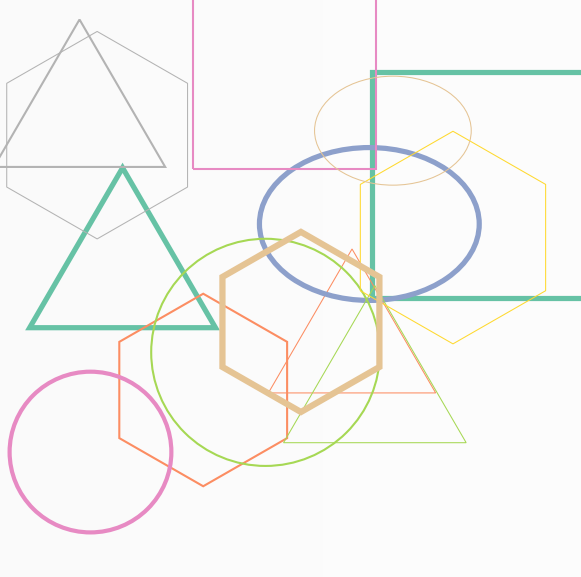[{"shape": "square", "thickness": 2.5, "radius": 0.98, "center": [0.837, 0.678]}, {"shape": "triangle", "thickness": 2.5, "radius": 0.92, "center": [0.211, 0.524]}, {"shape": "hexagon", "thickness": 1, "radius": 0.83, "center": [0.35, 0.324]}, {"shape": "triangle", "thickness": 0.5, "radius": 0.83, "center": [0.606, 0.402]}, {"shape": "oval", "thickness": 2.5, "radius": 0.95, "center": [0.635, 0.611]}, {"shape": "circle", "thickness": 2, "radius": 0.7, "center": [0.156, 0.216]}, {"shape": "square", "thickness": 1, "radius": 0.78, "center": [0.49, 0.864]}, {"shape": "circle", "thickness": 1, "radius": 0.98, "center": [0.457, 0.389]}, {"shape": "triangle", "thickness": 0.5, "radius": 0.91, "center": [0.645, 0.323]}, {"shape": "hexagon", "thickness": 0.5, "radius": 0.92, "center": [0.779, 0.588]}, {"shape": "hexagon", "thickness": 3, "radius": 0.78, "center": [0.518, 0.442]}, {"shape": "oval", "thickness": 0.5, "radius": 0.67, "center": [0.676, 0.773]}, {"shape": "triangle", "thickness": 1, "radius": 0.85, "center": [0.137, 0.795]}, {"shape": "hexagon", "thickness": 0.5, "radius": 0.9, "center": [0.167, 0.765]}]